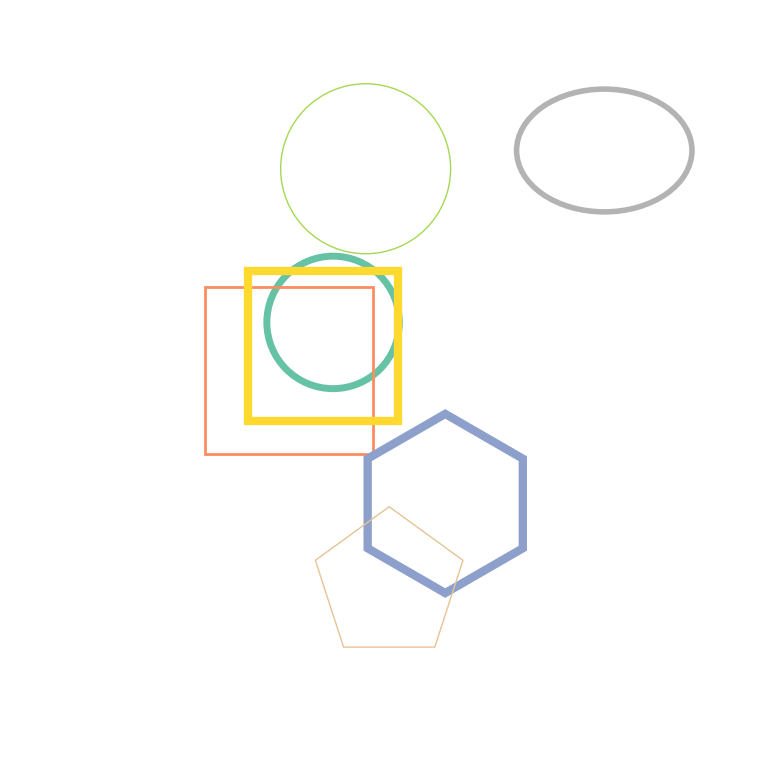[{"shape": "circle", "thickness": 2.5, "radius": 0.43, "center": [0.433, 0.581]}, {"shape": "square", "thickness": 1, "radius": 0.54, "center": [0.375, 0.519]}, {"shape": "hexagon", "thickness": 3, "radius": 0.58, "center": [0.578, 0.346]}, {"shape": "circle", "thickness": 0.5, "radius": 0.55, "center": [0.475, 0.781]}, {"shape": "square", "thickness": 3, "radius": 0.49, "center": [0.419, 0.551]}, {"shape": "pentagon", "thickness": 0.5, "radius": 0.5, "center": [0.505, 0.241]}, {"shape": "oval", "thickness": 2, "radius": 0.57, "center": [0.785, 0.805]}]